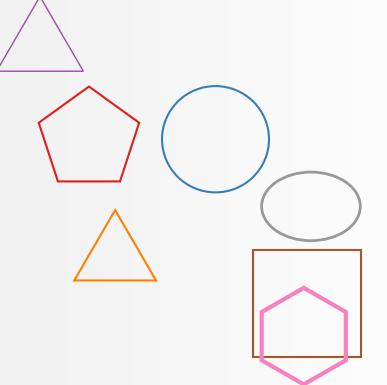[{"shape": "pentagon", "thickness": 1.5, "radius": 0.68, "center": [0.23, 0.639]}, {"shape": "circle", "thickness": 1.5, "radius": 0.69, "center": [0.556, 0.638]}, {"shape": "triangle", "thickness": 1, "radius": 0.65, "center": [0.103, 0.88]}, {"shape": "triangle", "thickness": 1.5, "radius": 0.61, "center": [0.297, 0.332]}, {"shape": "square", "thickness": 1.5, "radius": 0.69, "center": [0.792, 0.211]}, {"shape": "hexagon", "thickness": 3, "radius": 0.63, "center": [0.784, 0.127]}, {"shape": "oval", "thickness": 2, "radius": 0.64, "center": [0.802, 0.464]}]